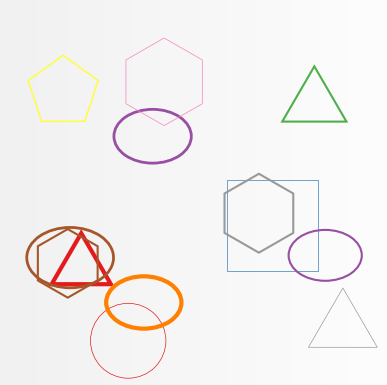[{"shape": "circle", "thickness": 0.5, "radius": 0.49, "center": [0.331, 0.115]}, {"shape": "triangle", "thickness": 3, "radius": 0.44, "center": [0.21, 0.306]}, {"shape": "square", "thickness": 0.5, "radius": 0.59, "center": [0.704, 0.414]}, {"shape": "triangle", "thickness": 1.5, "radius": 0.48, "center": [0.811, 0.732]}, {"shape": "oval", "thickness": 2, "radius": 0.5, "center": [0.394, 0.646]}, {"shape": "oval", "thickness": 1.5, "radius": 0.47, "center": [0.839, 0.337]}, {"shape": "oval", "thickness": 3, "radius": 0.49, "center": [0.371, 0.214]}, {"shape": "pentagon", "thickness": 1, "radius": 0.47, "center": [0.163, 0.761]}, {"shape": "oval", "thickness": 2, "radius": 0.56, "center": [0.181, 0.331]}, {"shape": "hexagon", "thickness": 1.5, "radius": 0.45, "center": [0.175, 0.316]}, {"shape": "hexagon", "thickness": 0.5, "radius": 0.57, "center": [0.424, 0.788]}, {"shape": "hexagon", "thickness": 1.5, "radius": 0.51, "center": [0.668, 0.446]}, {"shape": "triangle", "thickness": 0.5, "radius": 0.51, "center": [0.885, 0.149]}]